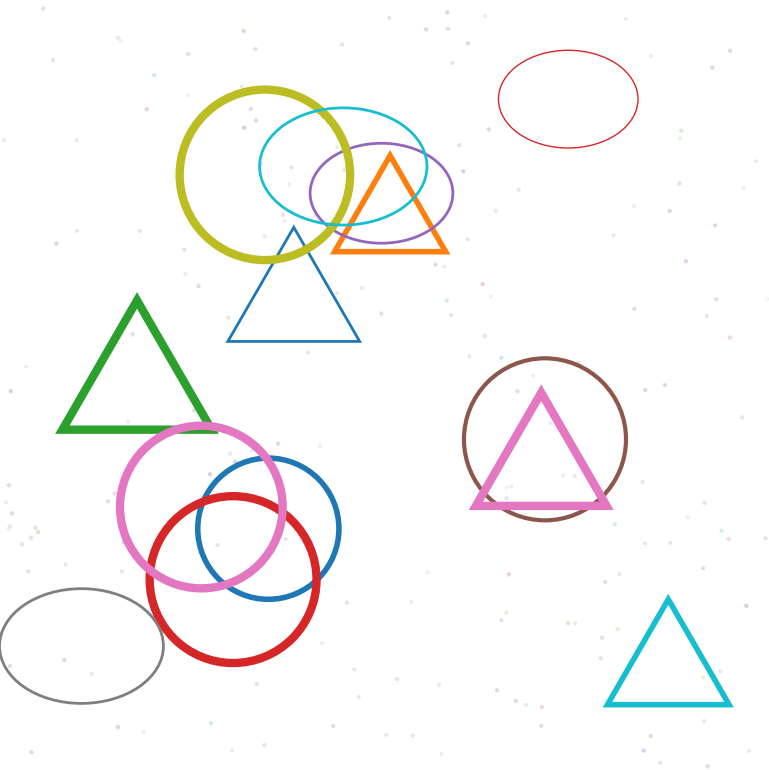[{"shape": "triangle", "thickness": 1, "radius": 0.49, "center": [0.382, 0.606]}, {"shape": "circle", "thickness": 2, "radius": 0.46, "center": [0.348, 0.313]}, {"shape": "triangle", "thickness": 2, "radius": 0.42, "center": [0.507, 0.715]}, {"shape": "triangle", "thickness": 3, "radius": 0.56, "center": [0.178, 0.498]}, {"shape": "circle", "thickness": 3, "radius": 0.54, "center": [0.303, 0.247]}, {"shape": "oval", "thickness": 0.5, "radius": 0.45, "center": [0.738, 0.871]}, {"shape": "oval", "thickness": 1, "radius": 0.46, "center": [0.495, 0.749]}, {"shape": "circle", "thickness": 1.5, "radius": 0.53, "center": [0.708, 0.429]}, {"shape": "triangle", "thickness": 3, "radius": 0.49, "center": [0.703, 0.392]}, {"shape": "circle", "thickness": 3, "radius": 0.53, "center": [0.261, 0.342]}, {"shape": "oval", "thickness": 1, "radius": 0.53, "center": [0.106, 0.161]}, {"shape": "circle", "thickness": 3, "radius": 0.55, "center": [0.344, 0.773]}, {"shape": "triangle", "thickness": 2, "radius": 0.46, "center": [0.868, 0.13]}, {"shape": "oval", "thickness": 1, "radius": 0.54, "center": [0.446, 0.784]}]